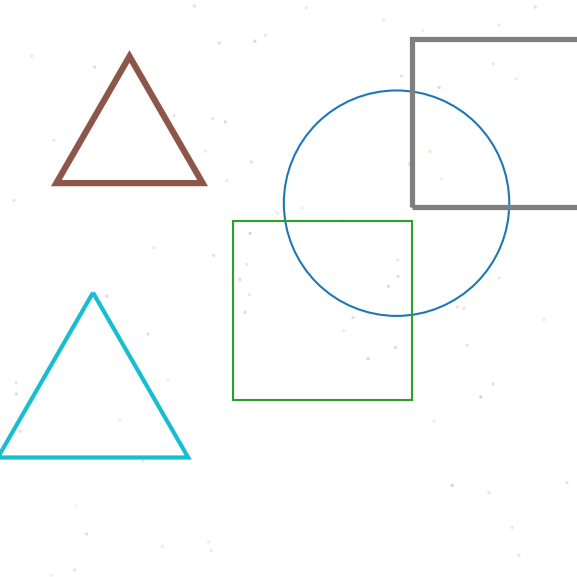[{"shape": "circle", "thickness": 1, "radius": 0.98, "center": [0.687, 0.647]}, {"shape": "square", "thickness": 1, "radius": 0.77, "center": [0.559, 0.462]}, {"shape": "triangle", "thickness": 3, "radius": 0.73, "center": [0.224, 0.755]}, {"shape": "square", "thickness": 2.5, "radius": 0.73, "center": [0.858, 0.786]}, {"shape": "triangle", "thickness": 2, "radius": 0.95, "center": [0.161, 0.302]}]